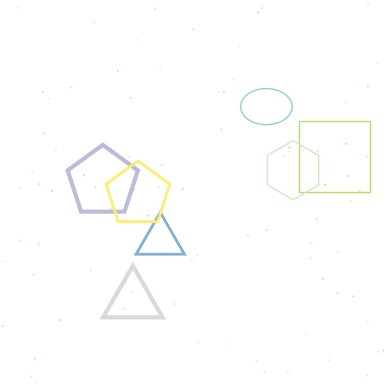[{"shape": "oval", "thickness": 1, "radius": 0.33, "center": [0.692, 0.723]}, {"shape": "pentagon", "thickness": 3, "radius": 0.48, "center": [0.267, 0.528]}, {"shape": "triangle", "thickness": 2, "radius": 0.36, "center": [0.416, 0.376]}, {"shape": "square", "thickness": 1, "radius": 0.46, "center": [0.869, 0.593]}, {"shape": "triangle", "thickness": 3, "radius": 0.45, "center": [0.345, 0.22]}, {"shape": "hexagon", "thickness": 1, "radius": 0.38, "center": [0.761, 0.558]}, {"shape": "pentagon", "thickness": 2, "radius": 0.44, "center": [0.358, 0.495]}]